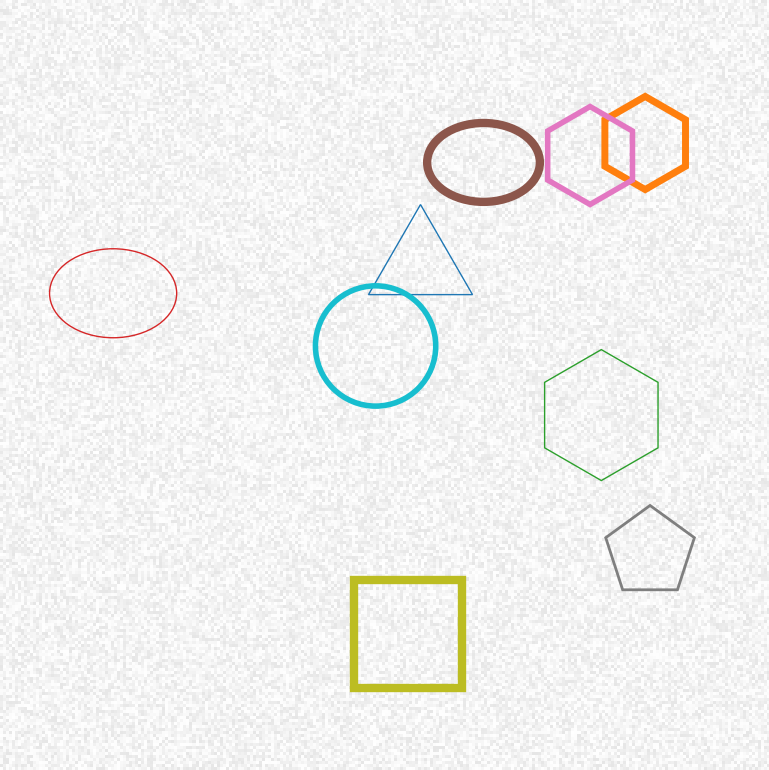[{"shape": "triangle", "thickness": 0.5, "radius": 0.39, "center": [0.546, 0.656]}, {"shape": "hexagon", "thickness": 2.5, "radius": 0.3, "center": [0.838, 0.814]}, {"shape": "hexagon", "thickness": 0.5, "radius": 0.43, "center": [0.781, 0.461]}, {"shape": "oval", "thickness": 0.5, "radius": 0.41, "center": [0.147, 0.619]}, {"shape": "oval", "thickness": 3, "radius": 0.37, "center": [0.628, 0.789]}, {"shape": "hexagon", "thickness": 2, "radius": 0.32, "center": [0.766, 0.798]}, {"shape": "pentagon", "thickness": 1, "radius": 0.3, "center": [0.844, 0.283]}, {"shape": "square", "thickness": 3, "radius": 0.35, "center": [0.53, 0.177]}, {"shape": "circle", "thickness": 2, "radius": 0.39, "center": [0.488, 0.551]}]